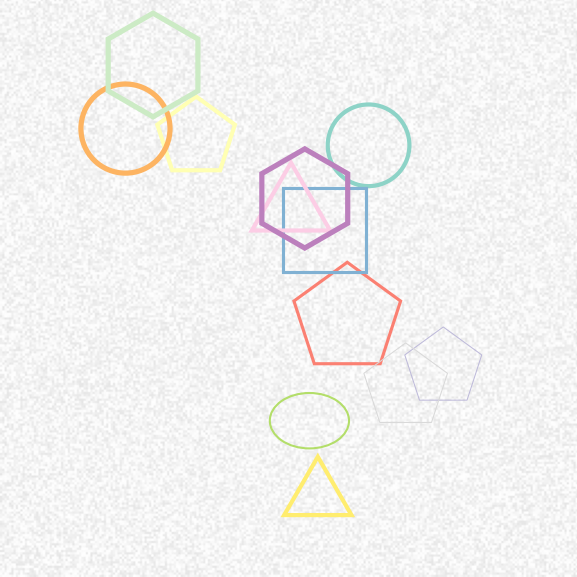[{"shape": "circle", "thickness": 2, "radius": 0.35, "center": [0.638, 0.748]}, {"shape": "pentagon", "thickness": 2, "radius": 0.35, "center": [0.34, 0.761]}, {"shape": "pentagon", "thickness": 0.5, "radius": 0.35, "center": [0.768, 0.363]}, {"shape": "pentagon", "thickness": 1.5, "radius": 0.49, "center": [0.601, 0.448]}, {"shape": "square", "thickness": 1.5, "radius": 0.36, "center": [0.562, 0.601]}, {"shape": "circle", "thickness": 2.5, "radius": 0.39, "center": [0.217, 0.776]}, {"shape": "oval", "thickness": 1, "radius": 0.34, "center": [0.536, 0.271]}, {"shape": "triangle", "thickness": 2, "radius": 0.39, "center": [0.504, 0.639]}, {"shape": "pentagon", "thickness": 0.5, "radius": 0.38, "center": [0.702, 0.329]}, {"shape": "hexagon", "thickness": 2.5, "radius": 0.43, "center": [0.528, 0.655]}, {"shape": "hexagon", "thickness": 2.5, "radius": 0.45, "center": [0.265, 0.887]}, {"shape": "triangle", "thickness": 2, "radius": 0.34, "center": [0.55, 0.141]}]